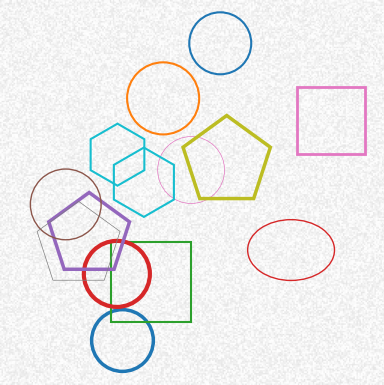[{"shape": "circle", "thickness": 2.5, "radius": 0.4, "center": [0.318, 0.115]}, {"shape": "circle", "thickness": 1.5, "radius": 0.4, "center": [0.572, 0.888]}, {"shape": "circle", "thickness": 1.5, "radius": 0.47, "center": [0.424, 0.744]}, {"shape": "square", "thickness": 1.5, "radius": 0.52, "center": [0.393, 0.268]}, {"shape": "circle", "thickness": 3, "radius": 0.43, "center": [0.304, 0.289]}, {"shape": "oval", "thickness": 1, "radius": 0.56, "center": [0.756, 0.351]}, {"shape": "pentagon", "thickness": 2.5, "radius": 0.55, "center": [0.232, 0.39]}, {"shape": "circle", "thickness": 1, "radius": 0.46, "center": [0.171, 0.469]}, {"shape": "circle", "thickness": 0.5, "radius": 0.43, "center": [0.496, 0.558]}, {"shape": "square", "thickness": 2, "radius": 0.44, "center": [0.86, 0.687]}, {"shape": "pentagon", "thickness": 0.5, "radius": 0.57, "center": [0.204, 0.364]}, {"shape": "pentagon", "thickness": 2.5, "radius": 0.6, "center": [0.589, 0.581]}, {"shape": "hexagon", "thickness": 1.5, "radius": 0.45, "center": [0.374, 0.527]}, {"shape": "hexagon", "thickness": 1.5, "radius": 0.4, "center": [0.305, 0.598]}]